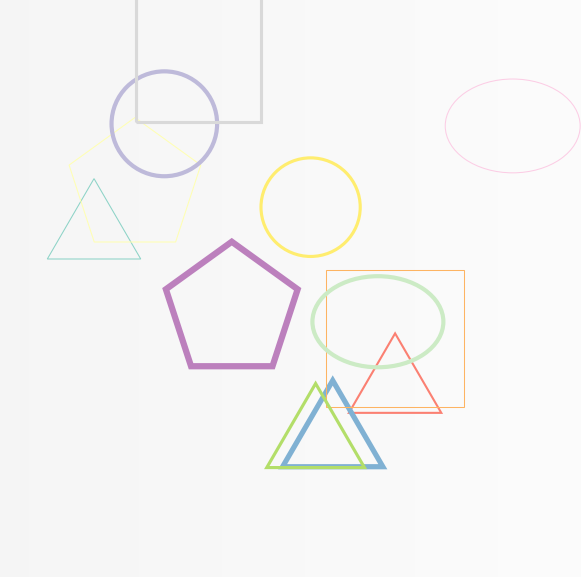[{"shape": "triangle", "thickness": 0.5, "radius": 0.46, "center": [0.162, 0.597]}, {"shape": "pentagon", "thickness": 0.5, "radius": 0.6, "center": [0.232, 0.676]}, {"shape": "circle", "thickness": 2, "radius": 0.45, "center": [0.283, 0.785]}, {"shape": "triangle", "thickness": 1, "radius": 0.46, "center": [0.68, 0.33]}, {"shape": "triangle", "thickness": 2.5, "radius": 0.5, "center": [0.572, 0.241]}, {"shape": "square", "thickness": 0.5, "radius": 0.59, "center": [0.68, 0.413]}, {"shape": "triangle", "thickness": 1.5, "radius": 0.49, "center": [0.543, 0.238]}, {"shape": "oval", "thickness": 0.5, "radius": 0.58, "center": [0.882, 0.781]}, {"shape": "square", "thickness": 1.5, "radius": 0.54, "center": [0.342, 0.895]}, {"shape": "pentagon", "thickness": 3, "radius": 0.6, "center": [0.399, 0.461]}, {"shape": "oval", "thickness": 2, "radius": 0.56, "center": [0.65, 0.442]}, {"shape": "circle", "thickness": 1.5, "radius": 0.43, "center": [0.534, 0.64]}]